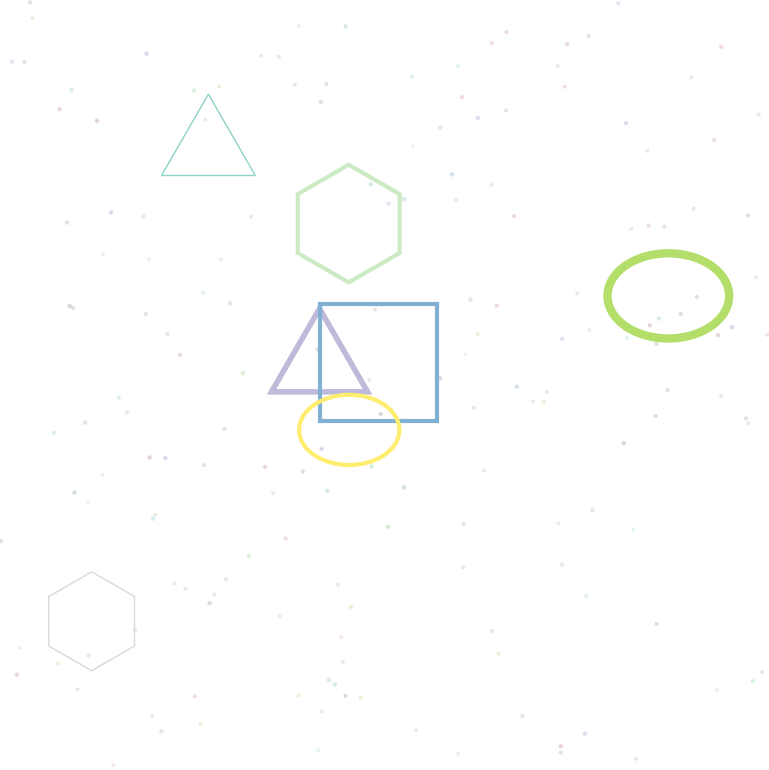[{"shape": "triangle", "thickness": 0.5, "radius": 0.35, "center": [0.271, 0.807]}, {"shape": "triangle", "thickness": 2, "radius": 0.36, "center": [0.415, 0.527]}, {"shape": "square", "thickness": 1.5, "radius": 0.38, "center": [0.492, 0.529]}, {"shape": "oval", "thickness": 3, "radius": 0.4, "center": [0.868, 0.616]}, {"shape": "hexagon", "thickness": 0.5, "radius": 0.32, "center": [0.119, 0.193]}, {"shape": "hexagon", "thickness": 1.5, "radius": 0.38, "center": [0.453, 0.71]}, {"shape": "oval", "thickness": 1.5, "radius": 0.33, "center": [0.454, 0.442]}]